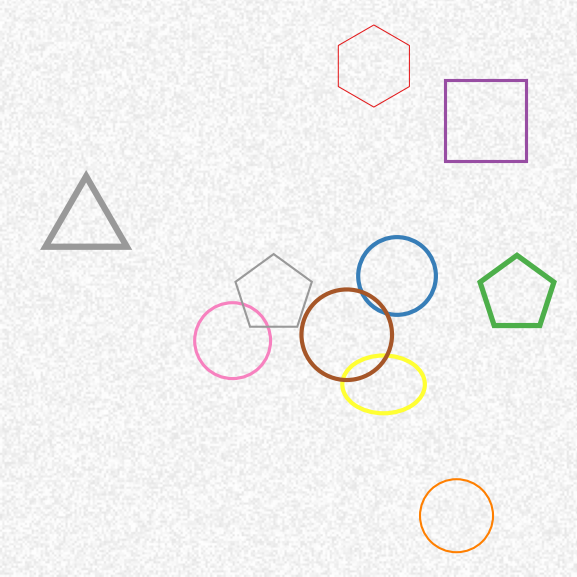[{"shape": "hexagon", "thickness": 0.5, "radius": 0.36, "center": [0.647, 0.885]}, {"shape": "circle", "thickness": 2, "radius": 0.34, "center": [0.688, 0.521]}, {"shape": "pentagon", "thickness": 2.5, "radius": 0.34, "center": [0.895, 0.49]}, {"shape": "square", "thickness": 1.5, "radius": 0.35, "center": [0.84, 0.791]}, {"shape": "circle", "thickness": 1, "radius": 0.32, "center": [0.791, 0.106]}, {"shape": "oval", "thickness": 2, "radius": 0.36, "center": [0.664, 0.334]}, {"shape": "circle", "thickness": 2, "radius": 0.39, "center": [0.6, 0.42]}, {"shape": "circle", "thickness": 1.5, "radius": 0.33, "center": [0.403, 0.409]}, {"shape": "triangle", "thickness": 3, "radius": 0.41, "center": [0.149, 0.613]}, {"shape": "pentagon", "thickness": 1, "radius": 0.35, "center": [0.474, 0.49]}]